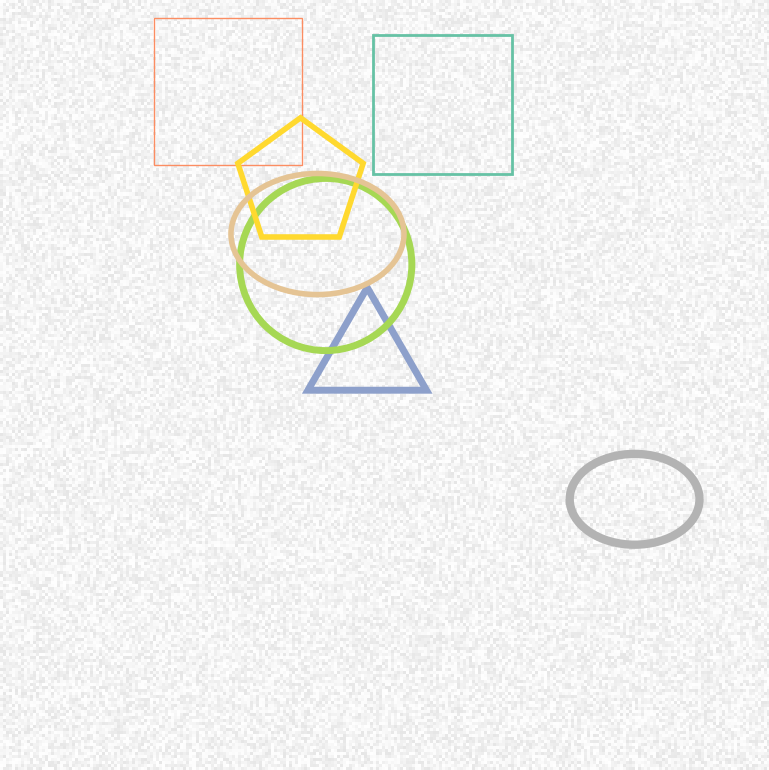[{"shape": "square", "thickness": 1, "radius": 0.45, "center": [0.575, 0.864]}, {"shape": "square", "thickness": 0.5, "radius": 0.48, "center": [0.296, 0.881]}, {"shape": "triangle", "thickness": 2.5, "radius": 0.44, "center": [0.477, 0.538]}, {"shape": "circle", "thickness": 2.5, "radius": 0.56, "center": [0.423, 0.656]}, {"shape": "pentagon", "thickness": 2, "radius": 0.43, "center": [0.39, 0.761]}, {"shape": "oval", "thickness": 2, "radius": 0.56, "center": [0.412, 0.696]}, {"shape": "oval", "thickness": 3, "radius": 0.42, "center": [0.824, 0.352]}]